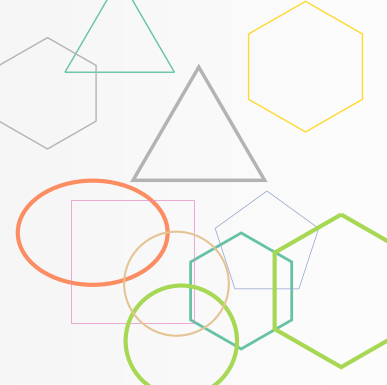[{"shape": "hexagon", "thickness": 2, "radius": 0.75, "center": [0.622, 0.244]}, {"shape": "triangle", "thickness": 1, "radius": 0.82, "center": [0.309, 0.894]}, {"shape": "oval", "thickness": 3, "radius": 0.97, "center": [0.239, 0.395]}, {"shape": "pentagon", "thickness": 0.5, "radius": 0.7, "center": [0.689, 0.363]}, {"shape": "square", "thickness": 0.5, "radius": 0.8, "center": [0.342, 0.321]}, {"shape": "circle", "thickness": 3, "radius": 0.72, "center": [0.468, 0.115]}, {"shape": "hexagon", "thickness": 3, "radius": 0.99, "center": [0.88, 0.245]}, {"shape": "hexagon", "thickness": 1, "radius": 0.85, "center": [0.788, 0.827]}, {"shape": "circle", "thickness": 1.5, "radius": 0.68, "center": [0.455, 0.263]}, {"shape": "hexagon", "thickness": 1, "radius": 0.72, "center": [0.123, 0.758]}, {"shape": "triangle", "thickness": 2.5, "radius": 0.98, "center": [0.513, 0.63]}]